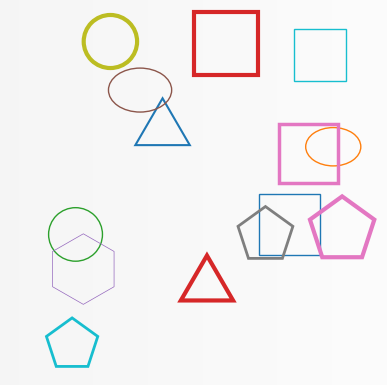[{"shape": "triangle", "thickness": 1.5, "radius": 0.41, "center": [0.42, 0.664]}, {"shape": "square", "thickness": 1, "radius": 0.39, "center": [0.746, 0.416]}, {"shape": "oval", "thickness": 1, "radius": 0.36, "center": [0.86, 0.619]}, {"shape": "circle", "thickness": 1, "radius": 0.35, "center": [0.195, 0.391]}, {"shape": "triangle", "thickness": 3, "radius": 0.39, "center": [0.534, 0.258]}, {"shape": "square", "thickness": 3, "radius": 0.41, "center": [0.583, 0.886]}, {"shape": "hexagon", "thickness": 0.5, "radius": 0.46, "center": [0.215, 0.301]}, {"shape": "oval", "thickness": 1, "radius": 0.41, "center": [0.361, 0.766]}, {"shape": "square", "thickness": 2.5, "radius": 0.38, "center": [0.795, 0.602]}, {"shape": "pentagon", "thickness": 3, "radius": 0.44, "center": [0.883, 0.403]}, {"shape": "pentagon", "thickness": 2, "radius": 0.37, "center": [0.685, 0.389]}, {"shape": "circle", "thickness": 3, "radius": 0.34, "center": [0.285, 0.892]}, {"shape": "square", "thickness": 1, "radius": 0.34, "center": [0.826, 0.856]}, {"shape": "pentagon", "thickness": 2, "radius": 0.35, "center": [0.186, 0.105]}]